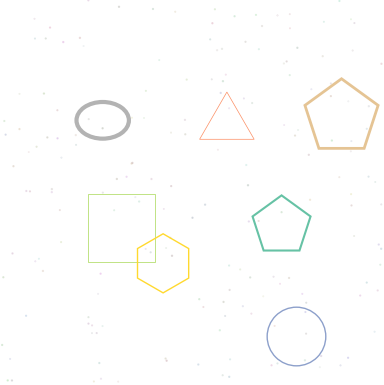[{"shape": "pentagon", "thickness": 1.5, "radius": 0.4, "center": [0.731, 0.413]}, {"shape": "triangle", "thickness": 0.5, "radius": 0.41, "center": [0.589, 0.679]}, {"shape": "circle", "thickness": 1, "radius": 0.38, "center": [0.77, 0.126]}, {"shape": "square", "thickness": 0.5, "radius": 0.44, "center": [0.316, 0.408]}, {"shape": "hexagon", "thickness": 1, "radius": 0.38, "center": [0.424, 0.316]}, {"shape": "pentagon", "thickness": 2, "radius": 0.5, "center": [0.887, 0.695]}, {"shape": "oval", "thickness": 3, "radius": 0.34, "center": [0.267, 0.687]}]